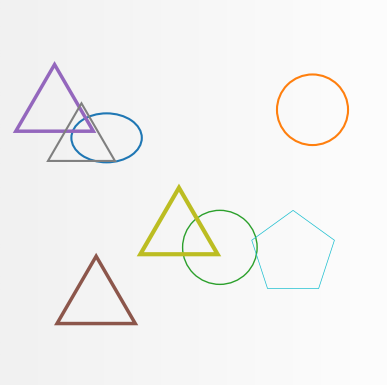[{"shape": "oval", "thickness": 1.5, "radius": 0.45, "center": [0.275, 0.642]}, {"shape": "circle", "thickness": 1.5, "radius": 0.46, "center": [0.806, 0.715]}, {"shape": "circle", "thickness": 1, "radius": 0.48, "center": [0.567, 0.358]}, {"shape": "triangle", "thickness": 2.5, "radius": 0.58, "center": [0.141, 0.717]}, {"shape": "triangle", "thickness": 2.5, "radius": 0.58, "center": [0.248, 0.218]}, {"shape": "triangle", "thickness": 1.5, "radius": 0.5, "center": [0.21, 0.632]}, {"shape": "triangle", "thickness": 3, "radius": 0.58, "center": [0.462, 0.397]}, {"shape": "pentagon", "thickness": 0.5, "radius": 0.56, "center": [0.756, 0.341]}]